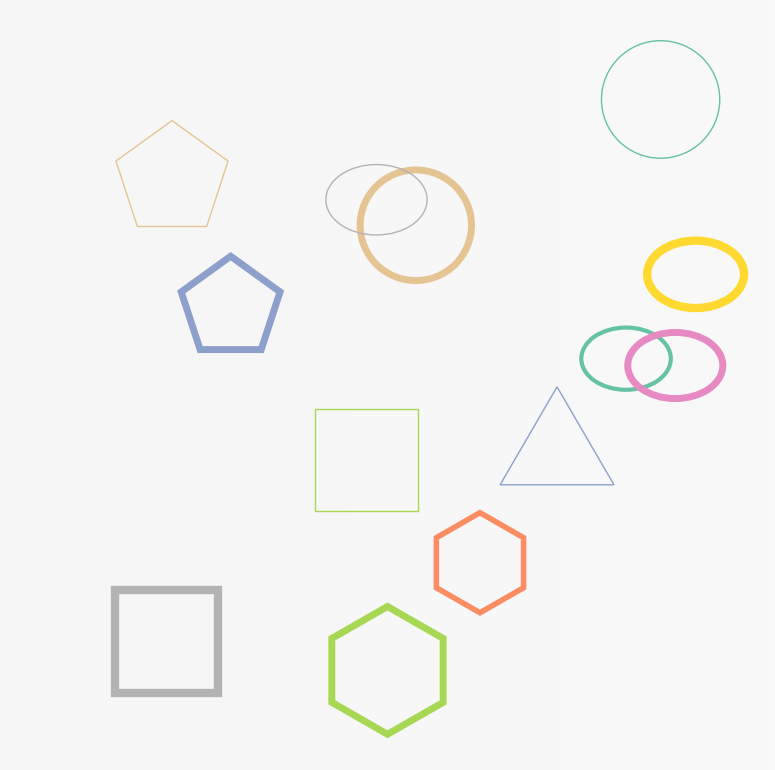[{"shape": "circle", "thickness": 0.5, "radius": 0.38, "center": [0.852, 0.871]}, {"shape": "oval", "thickness": 1.5, "radius": 0.29, "center": [0.808, 0.534]}, {"shape": "hexagon", "thickness": 2, "radius": 0.32, "center": [0.619, 0.269]}, {"shape": "pentagon", "thickness": 2.5, "radius": 0.34, "center": [0.298, 0.6]}, {"shape": "triangle", "thickness": 0.5, "radius": 0.42, "center": [0.719, 0.413]}, {"shape": "oval", "thickness": 2.5, "radius": 0.31, "center": [0.871, 0.525]}, {"shape": "hexagon", "thickness": 2.5, "radius": 0.41, "center": [0.5, 0.129]}, {"shape": "square", "thickness": 0.5, "radius": 0.33, "center": [0.473, 0.403]}, {"shape": "oval", "thickness": 3, "radius": 0.31, "center": [0.898, 0.644]}, {"shape": "pentagon", "thickness": 0.5, "radius": 0.38, "center": [0.222, 0.767]}, {"shape": "circle", "thickness": 2.5, "radius": 0.36, "center": [0.537, 0.707]}, {"shape": "oval", "thickness": 0.5, "radius": 0.33, "center": [0.486, 0.741]}, {"shape": "square", "thickness": 3, "radius": 0.33, "center": [0.215, 0.167]}]